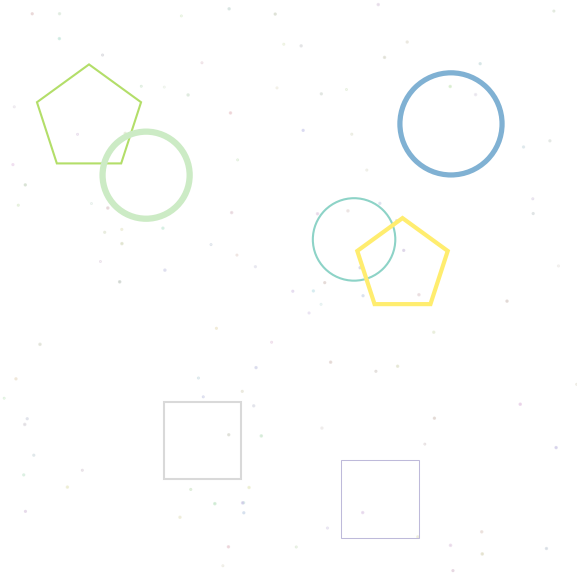[{"shape": "circle", "thickness": 1, "radius": 0.36, "center": [0.613, 0.585]}, {"shape": "square", "thickness": 0.5, "radius": 0.34, "center": [0.658, 0.135]}, {"shape": "circle", "thickness": 2.5, "radius": 0.44, "center": [0.781, 0.785]}, {"shape": "pentagon", "thickness": 1, "radius": 0.47, "center": [0.154, 0.793]}, {"shape": "square", "thickness": 1, "radius": 0.33, "center": [0.351, 0.237]}, {"shape": "circle", "thickness": 3, "radius": 0.38, "center": [0.253, 0.696]}, {"shape": "pentagon", "thickness": 2, "radius": 0.41, "center": [0.697, 0.539]}]